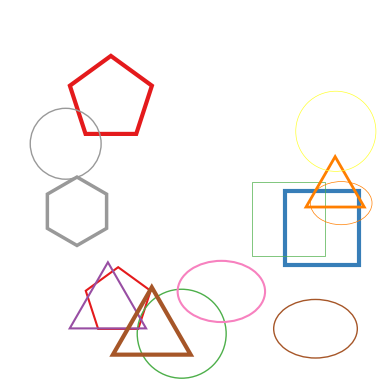[{"shape": "pentagon", "thickness": 1.5, "radius": 0.44, "center": [0.307, 0.217]}, {"shape": "pentagon", "thickness": 3, "radius": 0.56, "center": [0.288, 0.743]}, {"shape": "square", "thickness": 3, "radius": 0.48, "center": [0.837, 0.409]}, {"shape": "square", "thickness": 0.5, "radius": 0.48, "center": [0.749, 0.432]}, {"shape": "circle", "thickness": 1, "radius": 0.58, "center": [0.472, 0.133]}, {"shape": "triangle", "thickness": 1.5, "radius": 0.57, "center": [0.28, 0.204]}, {"shape": "oval", "thickness": 0.5, "radius": 0.4, "center": [0.886, 0.472]}, {"shape": "triangle", "thickness": 2, "radius": 0.44, "center": [0.871, 0.506]}, {"shape": "circle", "thickness": 0.5, "radius": 0.52, "center": [0.872, 0.659]}, {"shape": "triangle", "thickness": 3, "radius": 0.58, "center": [0.394, 0.137]}, {"shape": "oval", "thickness": 1, "radius": 0.54, "center": [0.819, 0.146]}, {"shape": "oval", "thickness": 1.5, "radius": 0.57, "center": [0.575, 0.243]}, {"shape": "hexagon", "thickness": 2.5, "radius": 0.44, "center": [0.2, 0.451]}, {"shape": "circle", "thickness": 1, "radius": 0.46, "center": [0.171, 0.627]}]